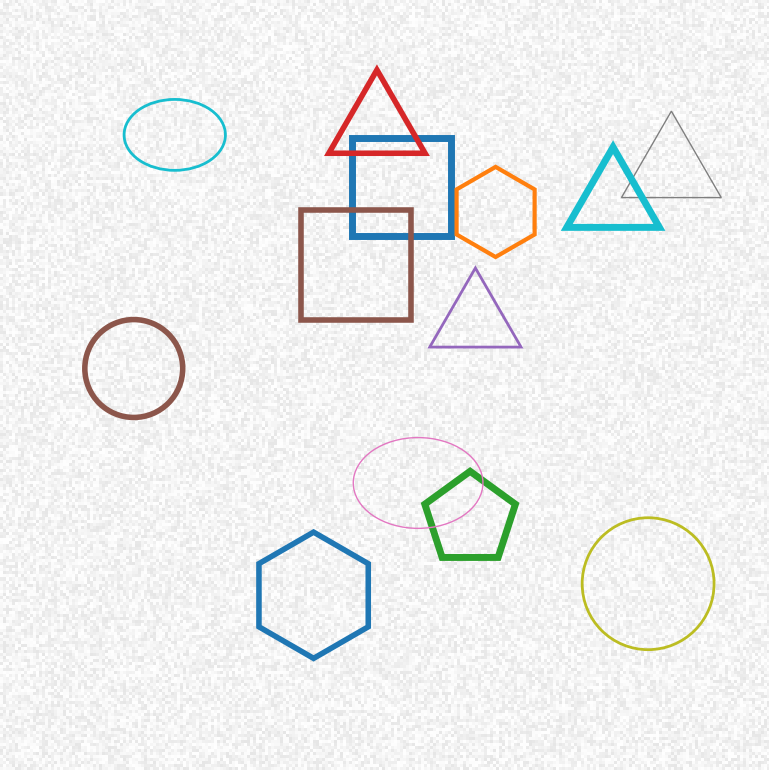[{"shape": "square", "thickness": 2.5, "radius": 0.32, "center": [0.521, 0.757]}, {"shape": "hexagon", "thickness": 2, "radius": 0.41, "center": [0.407, 0.227]}, {"shape": "hexagon", "thickness": 1.5, "radius": 0.29, "center": [0.644, 0.725]}, {"shape": "pentagon", "thickness": 2.5, "radius": 0.31, "center": [0.611, 0.326]}, {"shape": "triangle", "thickness": 2, "radius": 0.36, "center": [0.49, 0.837]}, {"shape": "triangle", "thickness": 1, "radius": 0.34, "center": [0.617, 0.583]}, {"shape": "circle", "thickness": 2, "radius": 0.32, "center": [0.174, 0.521]}, {"shape": "square", "thickness": 2, "radius": 0.36, "center": [0.463, 0.656]}, {"shape": "oval", "thickness": 0.5, "radius": 0.42, "center": [0.543, 0.373]}, {"shape": "triangle", "thickness": 0.5, "radius": 0.37, "center": [0.872, 0.781]}, {"shape": "circle", "thickness": 1, "radius": 0.43, "center": [0.842, 0.242]}, {"shape": "triangle", "thickness": 2.5, "radius": 0.35, "center": [0.796, 0.739]}, {"shape": "oval", "thickness": 1, "radius": 0.33, "center": [0.227, 0.825]}]